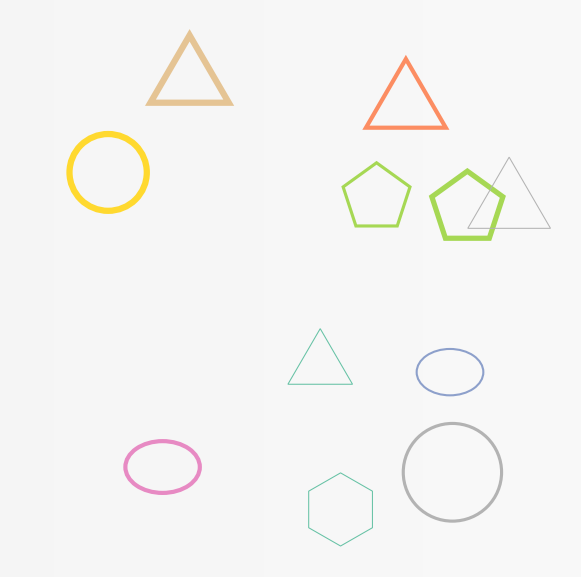[{"shape": "hexagon", "thickness": 0.5, "radius": 0.32, "center": [0.586, 0.117]}, {"shape": "triangle", "thickness": 0.5, "radius": 0.32, "center": [0.551, 0.366]}, {"shape": "triangle", "thickness": 2, "radius": 0.4, "center": [0.698, 0.818]}, {"shape": "oval", "thickness": 1, "radius": 0.29, "center": [0.774, 0.355]}, {"shape": "oval", "thickness": 2, "radius": 0.32, "center": [0.28, 0.19]}, {"shape": "pentagon", "thickness": 2.5, "radius": 0.32, "center": [0.804, 0.639]}, {"shape": "pentagon", "thickness": 1.5, "radius": 0.3, "center": [0.648, 0.657]}, {"shape": "circle", "thickness": 3, "radius": 0.33, "center": [0.186, 0.701]}, {"shape": "triangle", "thickness": 3, "radius": 0.39, "center": [0.326, 0.86]}, {"shape": "triangle", "thickness": 0.5, "radius": 0.41, "center": [0.876, 0.645]}, {"shape": "circle", "thickness": 1.5, "radius": 0.42, "center": [0.778, 0.181]}]